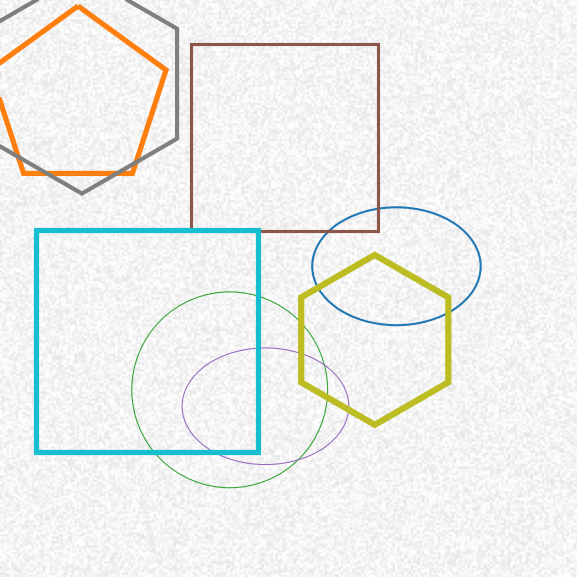[{"shape": "oval", "thickness": 1, "radius": 0.73, "center": [0.687, 0.538]}, {"shape": "pentagon", "thickness": 2.5, "radius": 0.8, "center": [0.135, 0.828]}, {"shape": "circle", "thickness": 0.5, "radius": 0.85, "center": [0.398, 0.324]}, {"shape": "oval", "thickness": 0.5, "radius": 0.72, "center": [0.46, 0.296]}, {"shape": "square", "thickness": 1.5, "radius": 0.81, "center": [0.493, 0.761]}, {"shape": "hexagon", "thickness": 2, "radius": 0.95, "center": [0.142, 0.854]}, {"shape": "hexagon", "thickness": 3, "radius": 0.74, "center": [0.649, 0.411]}, {"shape": "square", "thickness": 2.5, "radius": 0.96, "center": [0.254, 0.408]}]